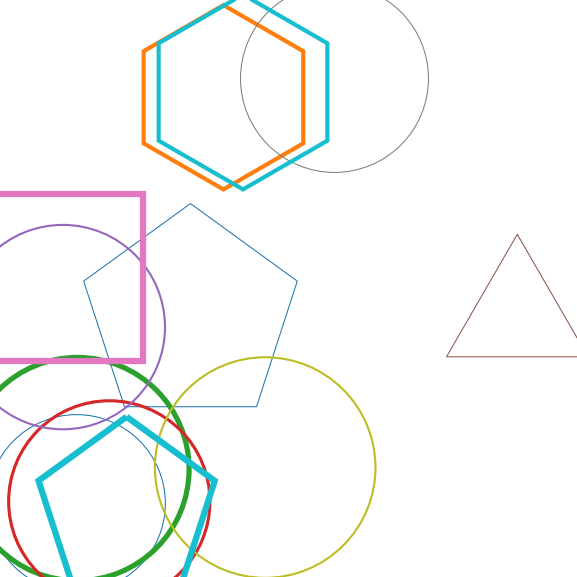[{"shape": "pentagon", "thickness": 0.5, "radius": 0.97, "center": [0.33, 0.452]}, {"shape": "circle", "thickness": 0.5, "radius": 0.77, "center": [0.133, 0.127]}, {"shape": "hexagon", "thickness": 2, "radius": 0.8, "center": [0.387, 0.831]}, {"shape": "circle", "thickness": 2.5, "radius": 0.97, "center": [0.134, 0.187]}, {"shape": "circle", "thickness": 1.5, "radius": 0.87, "center": [0.189, 0.131]}, {"shape": "circle", "thickness": 1, "radius": 0.88, "center": [0.109, 0.433]}, {"shape": "triangle", "thickness": 0.5, "radius": 0.71, "center": [0.896, 0.452]}, {"shape": "square", "thickness": 3, "radius": 0.72, "center": [0.102, 0.519]}, {"shape": "circle", "thickness": 0.5, "radius": 0.81, "center": [0.579, 0.863]}, {"shape": "circle", "thickness": 1, "radius": 0.95, "center": [0.459, 0.19]}, {"shape": "hexagon", "thickness": 2, "radius": 0.84, "center": [0.421, 0.84]}, {"shape": "pentagon", "thickness": 3, "radius": 0.8, "center": [0.219, 0.117]}]